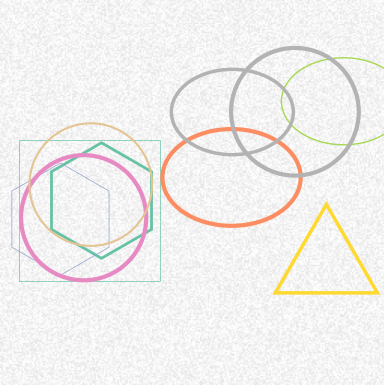[{"shape": "square", "thickness": 0.5, "radius": 0.92, "center": [0.232, 0.453]}, {"shape": "hexagon", "thickness": 2, "radius": 0.75, "center": [0.264, 0.479]}, {"shape": "oval", "thickness": 3, "radius": 0.9, "center": [0.601, 0.539]}, {"shape": "hexagon", "thickness": 0.5, "radius": 0.73, "center": [0.157, 0.431]}, {"shape": "circle", "thickness": 3, "radius": 0.81, "center": [0.217, 0.435]}, {"shape": "oval", "thickness": 1, "radius": 0.81, "center": [0.892, 0.737]}, {"shape": "triangle", "thickness": 2.5, "radius": 0.77, "center": [0.848, 0.316]}, {"shape": "circle", "thickness": 1.5, "radius": 0.8, "center": [0.236, 0.521]}, {"shape": "oval", "thickness": 2.5, "radius": 0.79, "center": [0.603, 0.709]}, {"shape": "circle", "thickness": 3, "radius": 0.83, "center": [0.766, 0.71]}]